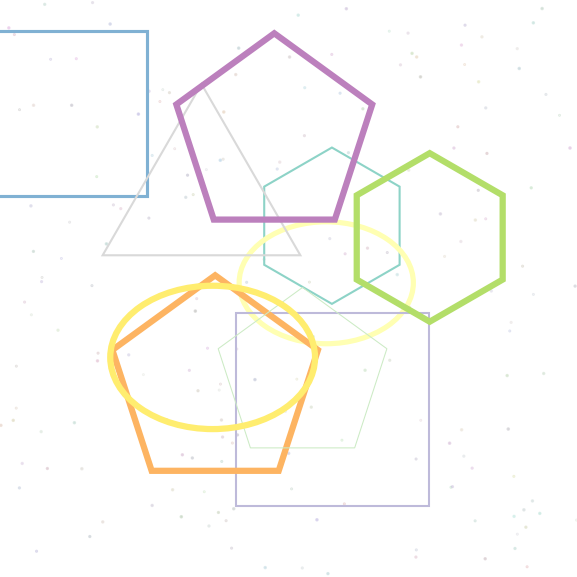[{"shape": "hexagon", "thickness": 1, "radius": 0.68, "center": [0.575, 0.608]}, {"shape": "oval", "thickness": 2.5, "radius": 0.75, "center": [0.565, 0.51]}, {"shape": "square", "thickness": 1, "radius": 0.83, "center": [0.576, 0.291]}, {"shape": "square", "thickness": 1.5, "radius": 0.71, "center": [0.111, 0.802]}, {"shape": "pentagon", "thickness": 3, "radius": 0.94, "center": [0.373, 0.335]}, {"shape": "hexagon", "thickness": 3, "radius": 0.73, "center": [0.744, 0.588]}, {"shape": "triangle", "thickness": 1, "radius": 0.99, "center": [0.349, 0.656]}, {"shape": "pentagon", "thickness": 3, "radius": 0.89, "center": [0.475, 0.763]}, {"shape": "pentagon", "thickness": 0.5, "radius": 0.77, "center": [0.524, 0.348]}, {"shape": "oval", "thickness": 3, "radius": 0.89, "center": [0.368, 0.38]}]